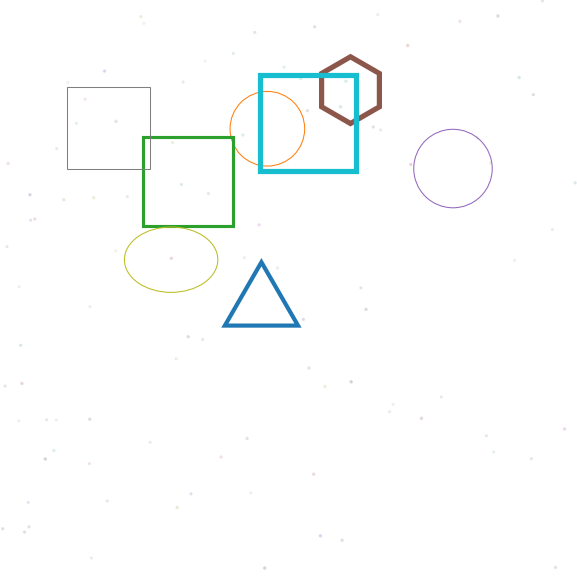[{"shape": "triangle", "thickness": 2, "radius": 0.37, "center": [0.453, 0.472]}, {"shape": "circle", "thickness": 0.5, "radius": 0.32, "center": [0.463, 0.776]}, {"shape": "square", "thickness": 1.5, "radius": 0.39, "center": [0.326, 0.685]}, {"shape": "circle", "thickness": 0.5, "radius": 0.34, "center": [0.784, 0.707]}, {"shape": "hexagon", "thickness": 2.5, "radius": 0.29, "center": [0.607, 0.843]}, {"shape": "square", "thickness": 0.5, "radius": 0.36, "center": [0.188, 0.777]}, {"shape": "oval", "thickness": 0.5, "radius": 0.4, "center": [0.296, 0.549]}, {"shape": "square", "thickness": 2.5, "radius": 0.41, "center": [0.534, 0.786]}]